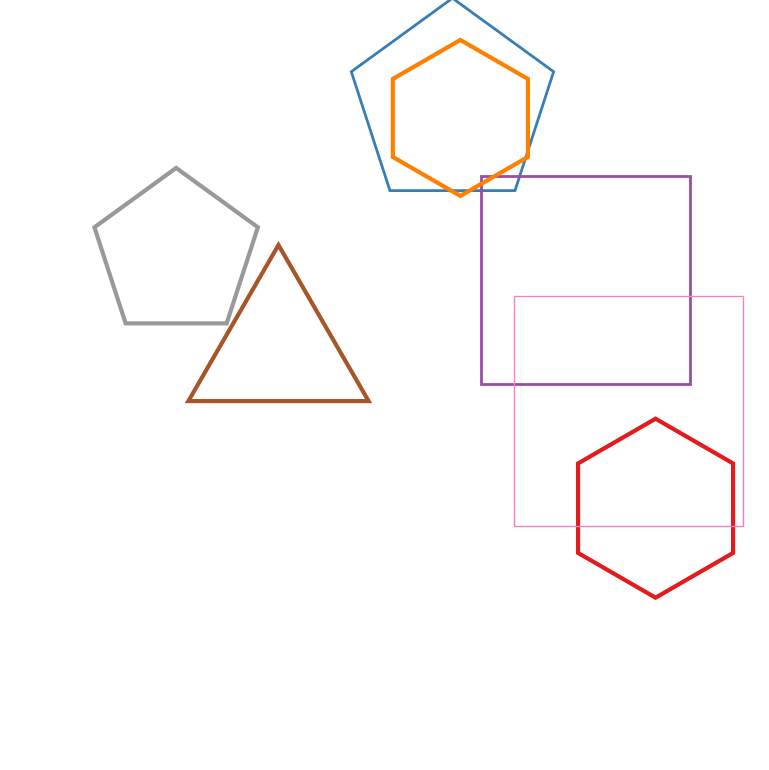[{"shape": "hexagon", "thickness": 1.5, "radius": 0.58, "center": [0.851, 0.34]}, {"shape": "pentagon", "thickness": 1, "radius": 0.69, "center": [0.588, 0.864]}, {"shape": "square", "thickness": 1, "radius": 0.68, "center": [0.76, 0.636]}, {"shape": "hexagon", "thickness": 1.5, "radius": 0.51, "center": [0.598, 0.847]}, {"shape": "triangle", "thickness": 1.5, "radius": 0.68, "center": [0.362, 0.547]}, {"shape": "square", "thickness": 0.5, "radius": 0.75, "center": [0.816, 0.466]}, {"shape": "pentagon", "thickness": 1.5, "radius": 0.56, "center": [0.229, 0.67]}]